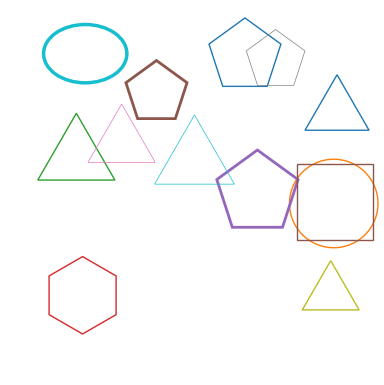[{"shape": "triangle", "thickness": 1, "radius": 0.48, "center": [0.875, 0.71]}, {"shape": "pentagon", "thickness": 1, "radius": 0.49, "center": [0.636, 0.855]}, {"shape": "circle", "thickness": 1, "radius": 0.57, "center": [0.867, 0.471]}, {"shape": "triangle", "thickness": 1, "radius": 0.58, "center": [0.198, 0.59]}, {"shape": "hexagon", "thickness": 1, "radius": 0.5, "center": [0.215, 0.233]}, {"shape": "pentagon", "thickness": 2, "radius": 0.55, "center": [0.669, 0.499]}, {"shape": "square", "thickness": 1, "radius": 0.49, "center": [0.869, 0.475]}, {"shape": "pentagon", "thickness": 2, "radius": 0.42, "center": [0.406, 0.759]}, {"shape": "triangle", "thickness": 0.5, "radius": 0.51, "center": [0.316, 0.629]}, {"shape": "pentagon", "thickness": 0.5, "radius": 0.4, "center": [0.716, 0.843]}, {"shape": "triangle", "thickness": 1, "radius": 0.43, "center": [0.859, 0.238]}, {"shape": "oval", "thickness": 2.5, "radius": 0.54, "center": [0.221, 0.861]}, {"shape": "triangle", "thickness": 0.5, "radius": 0.6, "center": [0.505, 0.582]}]